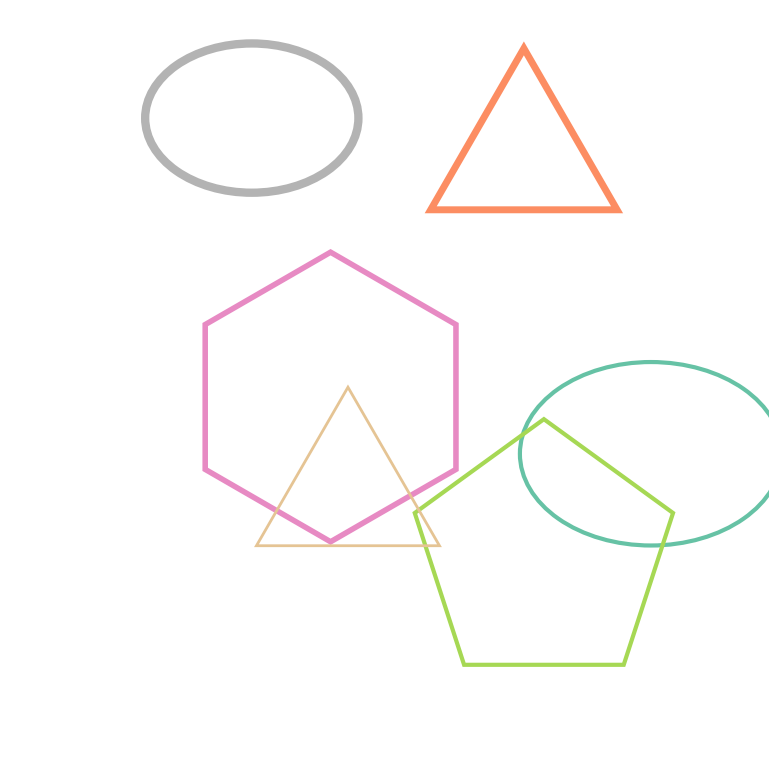[{"shape": "oval", "thickness": 1.5, "radius": 0.85, "center": [0.845, 0.411]}, {"shape": "triangle", "thickness": 2.5, "radius": 0.7, "center": [0.68, 0.797]}, {"shape": "hexagon", "thickness": 2, "radius": 0.94, "center": [0.429, 0.484]}, {"shape": "pentagon", "thickness": 1.5, "radius": 0.88, "center": [0.706, 0.279]}, {"shape": "triangle", "thickness": 1, "radius": 0.69, "center": [0.452, 0.36]}, {"shape": "oval", "thickness": 3, "radius": 0.69, "center": [0.327, 0.847]}]